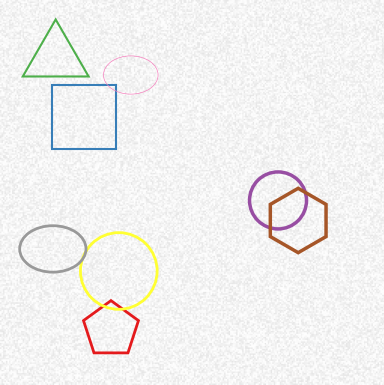[{"shape": "pentagon", "thickness": 2, "radius": 0.38, "center": [0.288, 0.144]}, {"shape": "square", "thickness": 1.5, "radius": 0.42, "center": [0.218, 0.697]}, {"shape": "triangle", "thickness": 1.5, "radius": 0.49, "center": [0.145, 0.851]}, {"shape": "circle", "thickness": 2.5, "radius": 0.37, "center": [0.722, 0.479]}, {"shape": "circle", "thickness": 2, "radius": 0.5, "center": [0.309, 0.296]}, {"shape": "hexagon", "thickness": 2.5, "radius": 0.42, "center": [0.774, 0.427]}, {"shape": "oval", "thickness": 0.5, "radius": 0.35, "center": [0.34, 0.805]}, {"shape": "oval", "thickness": 2, "radius": 0.43, "center": [0.137, 0.353]}]